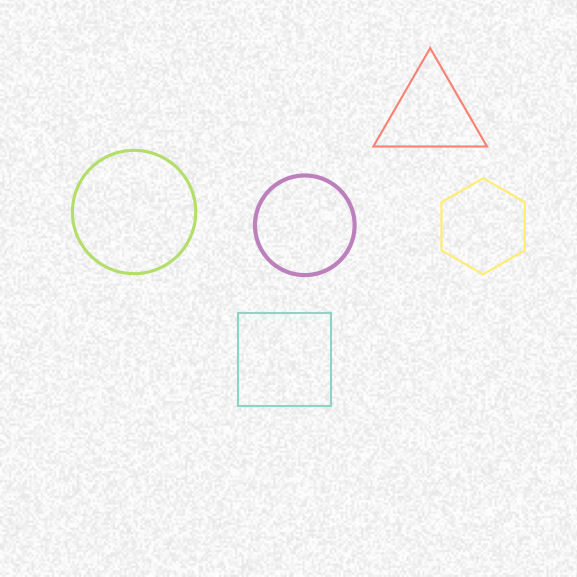[{"shape": "square", "thickness": 1, "radius": 0.4, "center": [0.492, 0.376]}, {"shape": "triangle", "thickness": 1, "radius": 0.57, "center": [0.745, 0.802]}, {"shape": "circle", "thickness": 1.5, "radius": 0.53, "center": [0.232, 0.632]}, {"shape": "circle", "thickness": 2, "radius": 0.43, "center": [0.528, 0.609]}, {"shape": "hexagon", "thickness": 1, "radius": 0.42, "center": [0.837, 0.607]}]